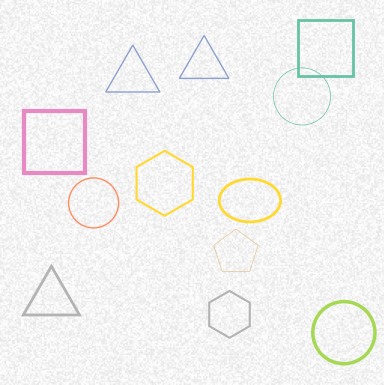[{"shape": "square", "thickness": 2, "radius": 0.36, "center": [0.845, 0.875]}, {"shape": "circle", "thickness": 0.5, "radius": 0.37, "center": [0.785, 0.749]}, {"shape": "circle", "thickness": 1, "radius": 0.32, "center": [0.243, 0.473]}, {"shape": "triangle", "thickness": 1, "radius": 0.41, "center": [0.345, 0.802]}, {"shape": "triangle", "thickness": 1, "radius": 0.37, "center": [0.53, 0.834]}, {"shape": "square", "thickness": 3, "radius": 0.4, "center": [0.142, 0.631]}, {"shape": "circle", "thickness": 2.5, "radius": 0.4, "center": [0.893, 0.136]}, {"shape": "oval", "thickness": 2, "radius": 0.4, "center": [0.649, 0.479]}, {"shape": "hexagon", "thickness": 1.5, "radius": 0.42, "center": [0.428, 0.524]}, {"shape": "pentagon", "thickness": 0.5, "radius": 0.3, "center": [0.613, 0.344]}, {"shape": "hexagon", "thickness": 1.5, "radius": 0.3, "center": [0.596, 0.183]}, {"shape": "triangle", "thickness": 2, "radius": 0.42, "center": [0.134, 0.224]}]